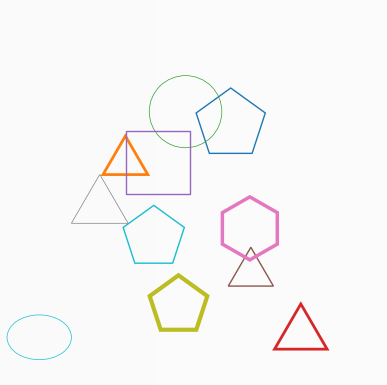[{"shape": "pentagon", "thickness": 1, "radius": 0.47, "center": [0.595, 0.678]}, {"shape": "triangle", "thickness": 2, "radius": 0.33, "center": [0.324, 0.58]}, {"shape": "circle", "thickness": 0.5, "radius": 0.47, "center": [0.479, 0.71]}, {"shape": "triangle", "thickness": 2, "radius": 0.39, "center": [0.776, 0.132]}, {"shape": "square", "thickness": 1, "radius": 0.41, "center": [0.407, 0.578]}, {"shape": "triangle", "thickness": 1, "radius": 0.34, "center": [0.647, 0.291]}, {"shape": "hexagon", "thickness": 2.5, "radius": 0.41, "center": [0.645, 0.407]}, {"shape": "triangle", "thickness": 0.5, "radius": 0.42, "center": [0.257, 0.462]}, {"shape": "pentagon", "thickness": 3, "radius": 0.39, "center": [0.461, 0.207]}, {"shape": "oval", "thickness": 0.5, "radius": 0.42, "center": [0.101, 0.124]}, {"shape": "pentagon", "thickness": 1, "radius": 0.42, "center": [0.397, 0.384]}]